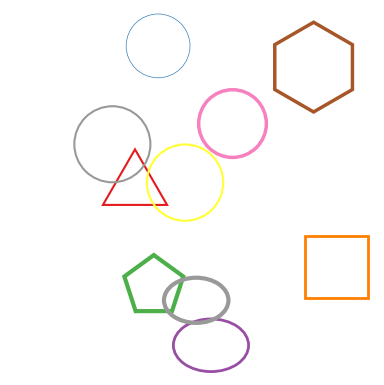[{"shape": "triangle", "thickness": 1.5, "radius": 0.48, "center": [0.351, 0.516]}, {"shape": "circle", "thickness": 0.5, "radius": 0.41, "center": [0.411, 0.881]}, {"shape": "pentagon", "thickness": 3, "radius": 0.4, "center": [0.4, 0.257]}, {"shape": "oval", "thickness": 2, "radius": 0.49, "center": [0.548, 0.103]}, {"shape": "square", "thickness": 2, "radius": 0.41, "center": [0.875, 0.306]}, {"shape": "circle", "thickness": 1.5, "radius": 0.5, "center": [0.481, 0.526]}, {"shape": "hexagon", "thickness": 2.5, "radius": 0.58, "center": [0.815, 0.826]}, {"shape": "circle", "thickness": 2.5, "radius": 0.44, "center": [0.604, 0.679]}, {"shape": "oval", "thickness": 3, "radius": 0.42, "center": [0.51, 0.22]}, {"shape": "circle", "thickness": 1.5, "radius": 0.49, "center": [0.292, 0.625]}]